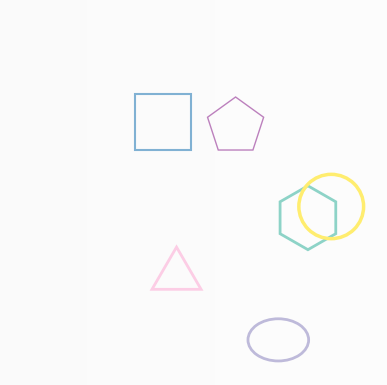[{"shape": "hexagon", "thickness": 2, "radius": 0.41, "center": [0.795, 0.434]}, {"shape": "oval", "thickness": 2, "radius": 0.39, "center": [0.718, 0.117]}, {"shape": "square", "thickness": 1.5, "radius": 0.36, "center": [0.42, 0.683]}, {"shape": "triangle", "thickness": 2, "radius": 0.37, "center": [0.456, 0.285]}, {"shape": "pentagon", "thickness": 1, "radius": 0.38, "center": [0.608, 0.672]}, {"shape": "circle", "thickness": 2.5, "radius": 0.42, "center": [0.855, 0.464]}]